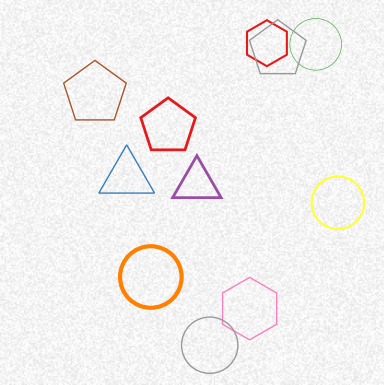[{"shape": "pentagon", "thickness": 2, "radius": 0.37, "center": [0.437, 0.671]}, {"shape": "hexagon", "thickness": 1.5, "radius": 0.3, "center": [0.693, 0.888]}, {"shape": "triangle", "thickness": 1, "radius": 0.42, "center": [0.329, 0.54]}, {"shape": "circle", "thickness": 0.5, "radius": 0.34, "center": [0.82, 0.885]}, {"shape": "triangle", "thickness": 2, "radius": 0.36, "center": [0.511, 0.523]}, {"shape": "circle", "thickness": 3, "radius": 0.4, "center": [0.392, 0.281]}, {"shape": "circle", "thickness": 1.5, "radius": 0.34, "center": [0.878, 0.473]}, {"shape": "pentagon", "thickness": 1, "radius": 0.43, "center": [0.247, 0.758]}, {"shape": "hexagon", "thickness": 1, "radius": 0.41, "center": [0.648, 0.198]}, {"shape": "pentagon", "thickness": 1, "radius": 0.39, "center": [0.722, 0.871]}, {"shape": "circle", "thickness": 1, "radius": 0.37, "center": [0.545, 0.103]}]